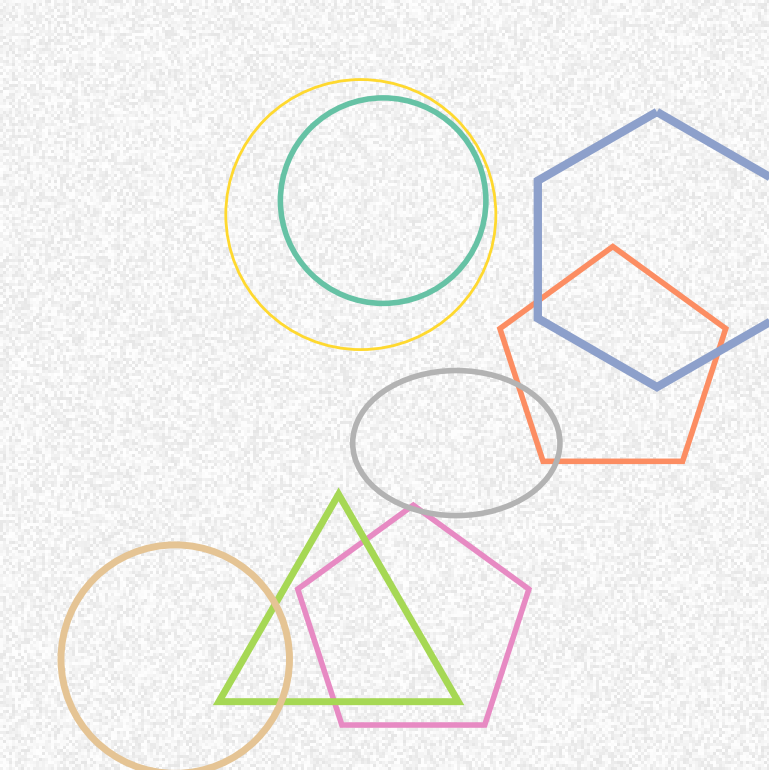[{"shape": "circle", "thickness": 2, "radius": 0.67, "center": [0.498, 0.739]}, {"shape": "pentagon", "thickness": 2, "radius": 0.77, "center": [0.796, 0.526]}, {"shape": "hexagon", "thickness": 3, "radius": 0.89, "center": [0.853, 0.676]}, {"shape": "pentagon", "thickness": 2, "radius": 0.79, "center": [0.537, 0.186]}, {"shape": "triangle", "thickness": 2.5, "radius": 0.9, "center": [0.44, 0.178]}, {"shape": "circle", "thickness": 1, "radius": 0.88, "center": [0.469, 0.721]}, {"shape": "circle", "thickness": 2.5, "radius": 0.74, "center": [0.228, 0.144]}, {"shape": "oval", "thickness": 2, "radius": 0.67, "center": [0.593, 0.425]}]